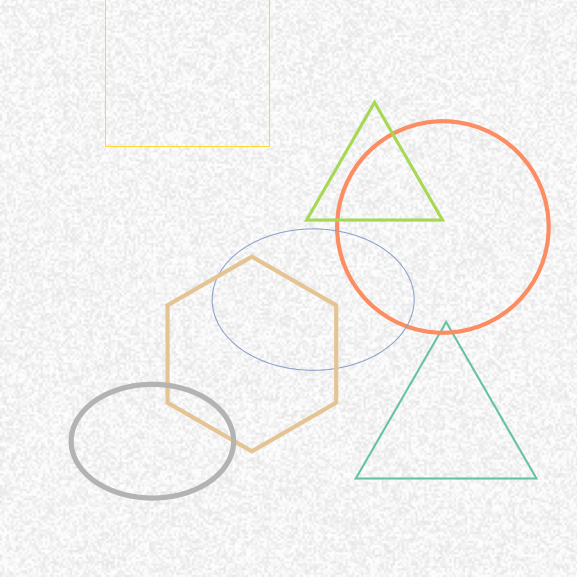[{"shape": "triangle", "thickness": 1, "radius": 0.9, "center": [0.773, 0.261]}, {"shape": "circle", "thickness": 2, "radius": 0.92, "center": [0.767, 0.606]}, {"shape": "oval", "thickness": 0.5, "radius": 0.87, "center": [0.542, 0.48]}, {"shape": "triangle", "thickness": 1.5, "radius": 0.68, "center": [0.649, 0.686]}, {"shape": "square", "thickness": 0.5, "radius": 0.71, "center": [0.324, 0.889]}, {"shape": "hexagon", "thickness": 2, "radius": 0.84, "center": [0.436, 0.386]}, {"shape": "oval", "thickness": 2.5, "radius": 0.7, "center": [0.264, 0.235]}]